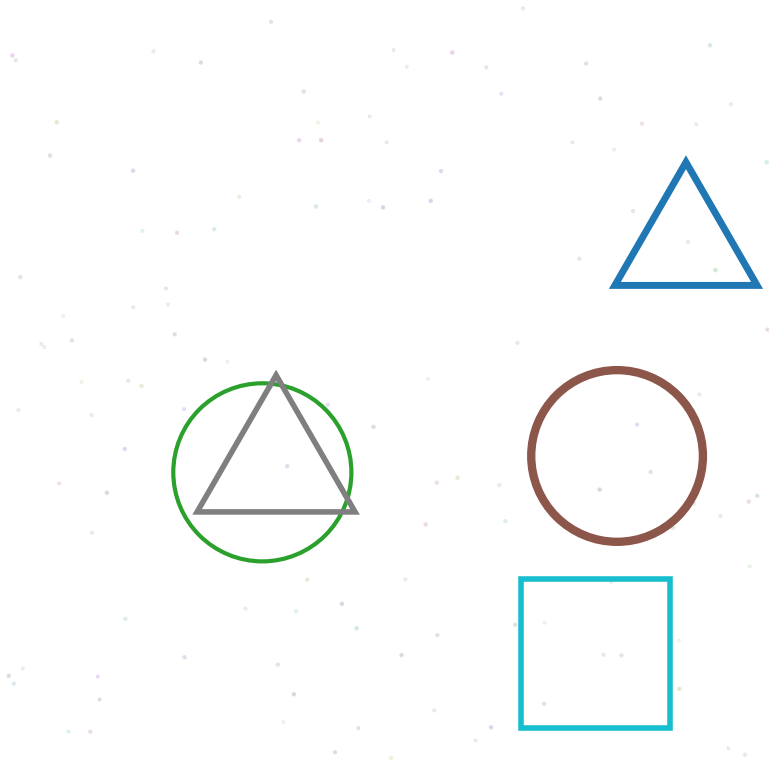[{"shape": "triangle", "thickness": 2.5, "radius": 0.53, "center": [0.891, 0.683]}, {"shape": "circle", "thickness": 1.5, "radius": 0.58, "center": [0.341, 0.387]}, {"shape": "circle", "thickness": 3, "radius": 0.56, "center": [0.801, 0.408]}, {"shape": "triangle", "thickness": 2, "radius": 0.59, "center": [0.359, 0.394]}, {"shape": "square", "thickness": 2, "radius": 0.48, "center": [0.773, 0.152]}]